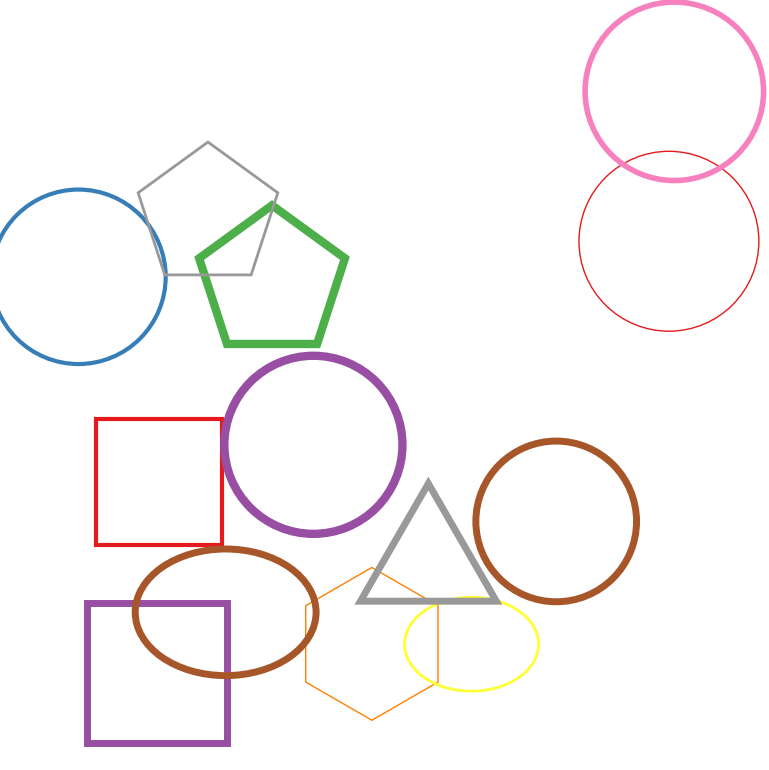[{"shape": "square", "thickness": 1.5, "radius": 0.41, "center": [0.206, 0.374]}, {"shape": "circle", "thickness": 0.5, "radius": 0.58, "center": [0.869, 0.687]}, {"shape": "circle", "thickness": 1.5, "radius": 0.57, "center": [0.102, 0.641]}, {"shape": "pentagon", "thickness": 3, "radius": 0.5, "center": [0.353, 0.634]}, {"shape": "square", "thickness": 2.5, "radius": 0.45, "center": [0.204, 0.126]}, {"shape": "circle", "thickness": 3, "radius": 0.58, "center": [0.407, 0.422]}, {"shape": "hexagon", "thickness": 0.5, "radius": 0.5, "center": [0.483, 0.164]}, {"shape": "oval", "thickness": 1, "radius": 0.44, "center": [0.612, 0.163]}, {"shape": "circle", "thickness": 2.5, "radius": 0.52, "center": [0.722, 0.323]}, {"shape": "oval", "thickness": 2.5, "radius": 0.59, "center": [0.293, 0.205]}, {"shape": "circle", "thickness": 2, "radius": 0.58, "center": [0.876, 0.881]}, {"shape": "triangle", "thickness": 2.5, "radius": 0.51, "center": [0.556, 0.27]}, {"shape": "pentagon", "thickness": 1, "radius": 0.48, "center": [0.27, 0.72]}]